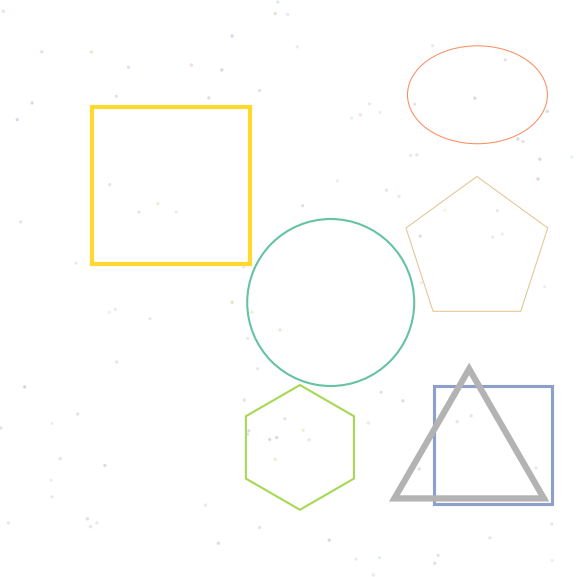[{"shape": "circle", "thickness": 1, "radius": 0.72, "center": [0.573, 0.475]}, {"shape": "oval", "thickness": 0.5, "radius": 0.61, "center": [0.827, 0.835]}, {"shape": "square", "thickness": 1.5, "radius": 0.51, "center": [0.854, 0.228]}, {"shape": "hexagon", "thickness": 1, "radius": 0.54, "center": [0.519, 0.224]}, {"shape": "square", "thickness": 2, "radius": 0.68, "center": [0.296, 0.678]}, {"shape": "pentagon", "thickness": 0.5, "radius": 0.65, "center": [0.826, 0.564]}, {"shape": "triangle", "thickness": 3, "radius": 0.75, "center": [0.812, 0.211]}]